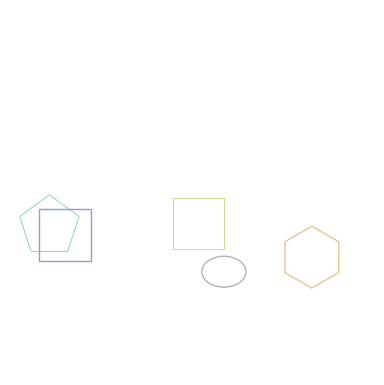[{"shape": "pentagon", "thickness": 0.5, "radius": 0.41, "center": [0.128, 0.413]}, {"shape": "square", "thickness": 1, "radius": 0.34, "center": [0.169, 0.39]}, {"shape": "square", "thickness": 0.5, "radius": 0.33, "center": [0.516, 0.419]}, {"shape": "hexagon", "thickness": 1, "radius": 0.4, "center": [0.81, 0.332]}, {"shape": "oval", "thickness": 1, "radius": 0.29, "center": [0.582, 0.294]}]